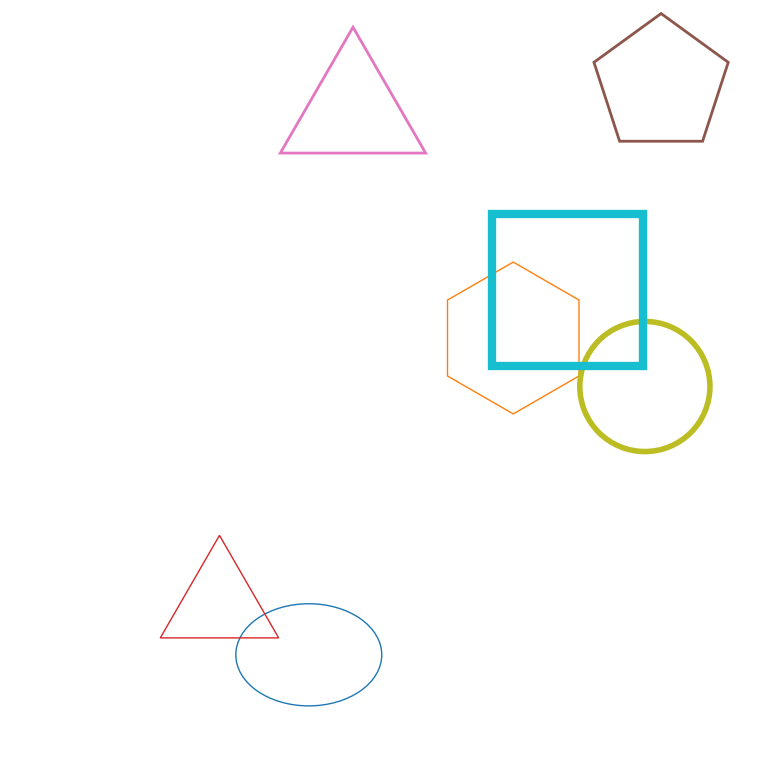[{"shape": "oval", "thickness": 0.5, "radius": 0.47, "center": [0.401, 0.15]}, {"shape": "hexagon", "thickness": 0.5, "radius": 0.49, "center": [0.667, 0.561]}, {"shape": "triangle", "thickness": 0.5, "radius": 0.44, "center": [0.285, 0.216]}, {"shape": "pentagon", "thickness": 1, "radius": 0.46, "center": [0.859, 0.891]}, {"shape": "triangle", "thickness": 1, "radius": 0.54, "center": [0.458, 0.856]}, {"shape": "circle", "thickness": 2, "radius": 0.42, "center": [0.838, 0.498]}, {"shape": "square", "thickness": 3, "radius": 0.49, "center": [0.737, 0.623]}]